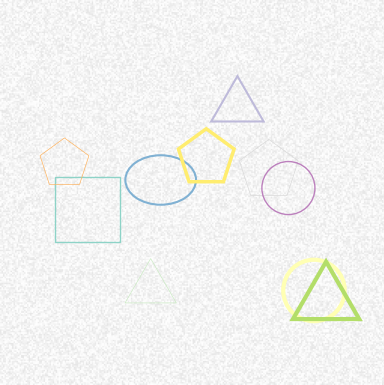[{"shape": "square", "thickness": 1, "radius": 0.42, "center": [0.228, 0.455]}, {"shape": "circle", "thickness": 3, "radius": 0.4, "center": [0.816, 0.246]}, {"shape": "triangle", "thickness": 1.5, "radius": 0.39, "center": [0.617, 0.724]}, {"shape": "oval", "thickness": 1.5, "radius": 0.46, "center": [0.417, 0.532]}, {"shape": "pentagon", "thickness": 0.5, "radius": 0.33, "center": [0.167, 0.575]}, {"shape": "triangle", "thickness": 3, "radius": 0.5, "center": [0.847, 0.221]}, {"shape": "pentagon", "thickness": 0.5, "radius": 0.4, "center": [0.698, 0.557]}, {"shape": "circle", "thickness": 1, "radius": 0.34, "center": [0.749, 0.512]}, {"shape": "triangle", "thickness": 0.5, "radius": 0.38, "center": [0.391, 0.252]}, {"shape": "pentagon", "thickness": 2.5, "radius": 0.38, "center": [0.536, 0.589]}]